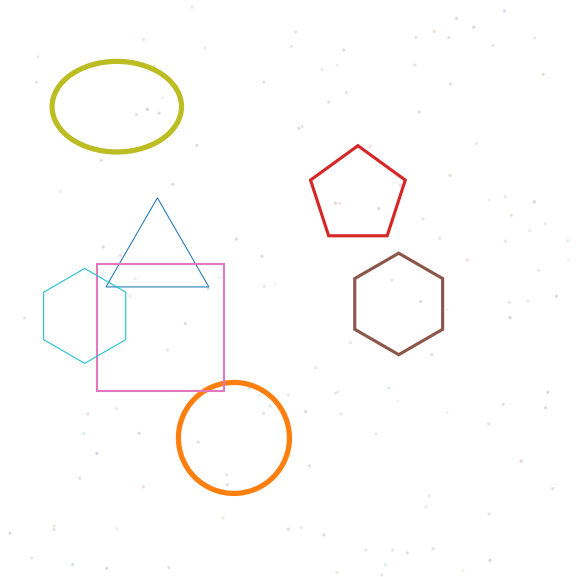[{"shape": "triangle", "thickness": 0.5, "radius": 0.51, "center": [0.273, 0.554]}, {"shape": "circle", "thickness": 2.5, "radius": 0.48, "center": [0.405, 0.241]}, {"shape": "pentagon", "thickness": 1.5, "radius": 0.43, "center": [0.62, 0.661]}, {"shape": "hexagon", "thickness": 1.5, "radius": 0.44, "center": [0.69, 0.473]}, {"shape": "square", "thickness": 1, "radius": 0.55, "center": [0.278, 0.432]}, {"shape": "oval", "thickness": 2.5, "radius": 0.56, "center": [0.202, 0.814]}, {"shape": "hexagon", "thickness": 0.5, "radius": 0.41, "center": [0.147, 0.452]}]